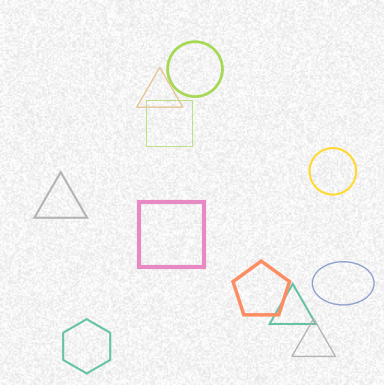[{"shape": "hexagon", "thickness": 1.5, "radius": 0.35, "center": [0.225, 0.1]}, {"shape": "triangle", "thickness": 1.5, "radius": 0.35, "center": [0.76, 0.193]}, {"shape": "pentagon", "thickness": 2.5, "radius": 0.39, "center": [0.679, 0.245]}, {"shape": "oval", "thickness": 1, "radius": 0.4, "center": [0.891, 0.264]}, {"shape": "square", "thickness": 3, "radius": 0.43, "center": [0.446, 0.391]}, {"shape": "circle", "thickness": 2, "radius": 0.36, "center": [0.507, 0.82]}, {"shape": "square", "thickness": 0.5, "radius": 0.3, "center": [0.439, 0.68]}, {"shape": "circle", "thickness": 1.5, "radius": 0.3, "center": [0.865, 0.555]}, {"shape": "triangle", "thickness": 1, "radius": 0.35, "center": [0.415, 0.756]}, {"shape": "triangle", "thickness": 1, "radius": 0.33, "center": [0.815, 0.107]}, {"shape": "triangle", "thickness": 1.5, "radius": 0.4, "center": [0.158, 0.474]}]